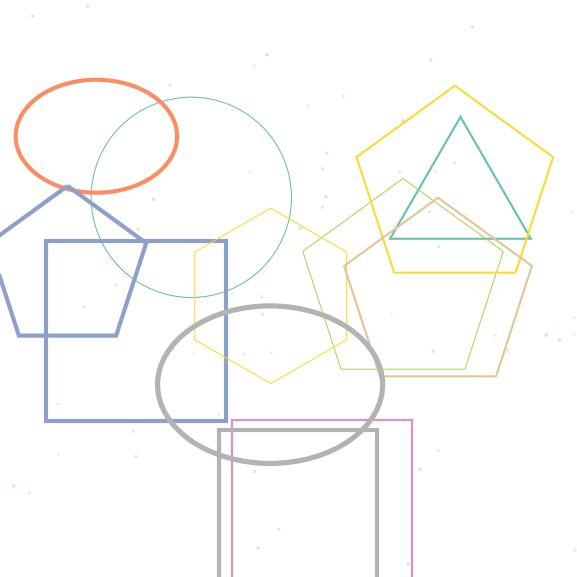[{"shape": "circle", "thickness": 0.5, "radius": 0.87, "center": [0.331, 0.657]}, {"shape": "triangle", "thickness": 1, "radius": 0.7, "center": [0.797, 0.656]}, {"shape": "oval", "thickness": 2, "radius": 0.7, "center": [0.167, 0.763]}, {"shape": "square", "thickness": 2, "radius": 0.78, "center": [0.235, 0.426]}, {"shape": "pentagon", "thickness": 2, "radius": 0.72, "center": [0.117, 0.534]}, {"shape": "square", "thickness": 1, "radius": 0.78, "center": [0.557, 0.115]}, {"shape": "pentagon", "thickness": 0.5, "radius": 0.91, "center": [0.698, 0.507]}, {"shape": "pentagon", "thickness": 1, "radius": 0.89, "center": [0.788, 0.672]}, {"shape": "hexagon", "thickness": 0.5, "radius": 0.76, "center": [0.469, 0.487]}, {"shape": "pentagon", "thickness": 1, "radius": 0.85, "center": [0.758, 0.486]}, {"shape": "square", "thickness": 2, "radius": 0.69, "center": [0.516, 0.117]}, {"shape": "oval", "thickness": 2.5, "radius": 0.97, "center": [0.468, 0.333]}]